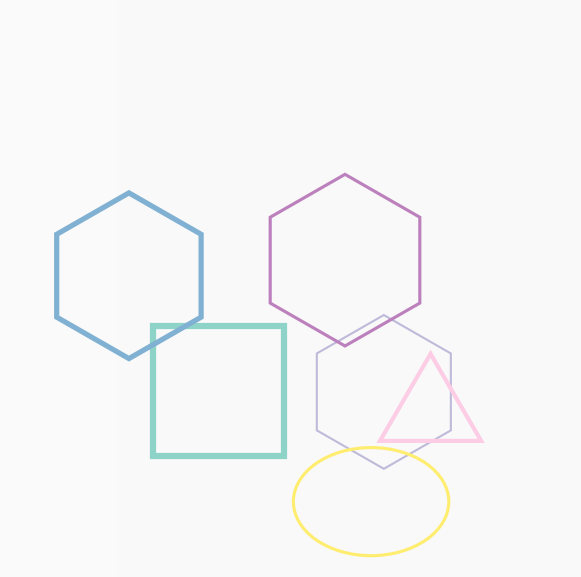[{"shape": "square", "thickness": 3, "radius": 0.56, "center": [0.376, 0.322]}, {"shape": "hexagon", "thickness": 1, "radius": 0.67, "center": [0.66, 0.32]}, {"shape": "hexagon", "thickness": 2.5, "radius": 0.72, "center": [0.222, 0.522]}, {"shape": "triangle", "thickness": 2, "radius": 0.5, "center": [0.741, 0.286]}, {"shape": "hexagon", "thickness": 1.5, "radius": 0.74, "center": [0.594, 0.549]}, {"shape": "oval", "thickness": 1.5, "radius": 0.67, "center": [0.638, 0.131]}]